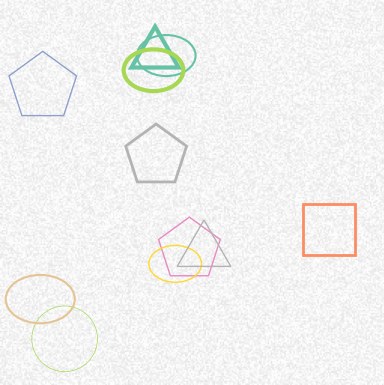[{"shape": "triangle", "thickness": 3, "radius": 0.35, "center": [0.403, 0.86]}, {"shape": "oval", "thickness": 1.5, "radius": 0.38, "center": [0.432, 0.856]}, {"shape": "square", "thickness": 2, "radius": 0.33, "center": [0.855, 0.403]}, {"shape": "pentagon", "thickness": 1, "radius": 0.46, "center": [0.111, 0.774]}, {"shape": "pentagon", "thickness": 1, "radius": 0.42, "center": [0.492, 0.352]}, {"shape": "circle", "thickness": 0.5, "radius": 0.43, "center": [0.168, 0.12]}, {"shape": "oval", "thickness": 3, "radius": 0.39, "center": [0.399, 0.818]}, {"shape": "oval", "thickness": 1, "radius": 0.34, "center": [0.455, 0.315]}, {"shape": "oval", "thickness": 1.5, "radius": 0.45, "center": [0.105, 0.223]}, {"shape": "triangle", "thickness": 1, "radius": 0.4, "center": [0.53, 0.348]}, {"shape": "pentagon", "thickness": 2, "radius": 0.42, "center": [0.406, 0.595]}]